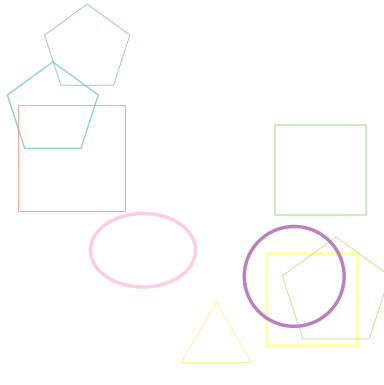[{"shape": "pentagon", "thickness": 1, "radius": 0.62, "center": [0.137, 0.715]}, {"shape": "square", "thickness": 2.5, "radius": 0.59, "center": [0.81, 0.223]}, {"shape": "square", "thickness": 0.5, "radius": 0.69, "center": [0.186, 0.589]}, {"shape": "pentagon", "thickness": 0.5, "radius": 0.58, "center": [0.227, 0.873]}, {"shape": "pentagon", "thickness": 0.5, "radius": 0.73, "center": [0.873, 0.238]}, {"shape": "oval", "thickness": 2.5, "radius": 0.68, "center": [0.371, 0.35]}, {"shape": "circle", "thickness": 2.5, "radius": 0.65, "center": [0.764, 0.282]}, {"shape": "square", "thickness": 1.5, "radius": 0.59, "center": [0.832, 0.559]}, {"shape": "triangle", "thickness": 0.5, "radius": 0.52, "center": [0.562, 0.111]}]